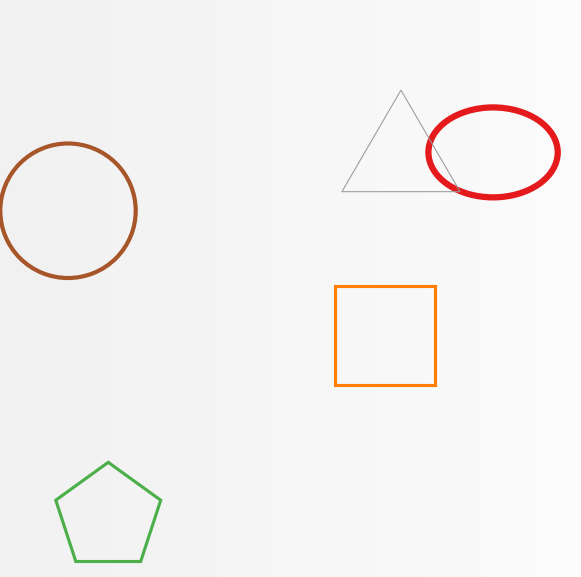[{"shape": "oval", "thickness": 3, "radius": 0.56, "center": [0.848, 0.735]}, {"shape": "pentagon", "thickness": 1.5, "radius": 0.47, "center": [0.186, 0.104]}, {"shape": "square", "thickness": 1.5, "radius": 0.43, "center": [0.663, 0.418]}, {"shape": "circle", "thickness": 2, "radius": 0.58, "center": [0.117, 0.634]}, {"shape": "triangle", "thickness": 0.5, "radius": 0.59, "center": [0.69, 0.726]}]